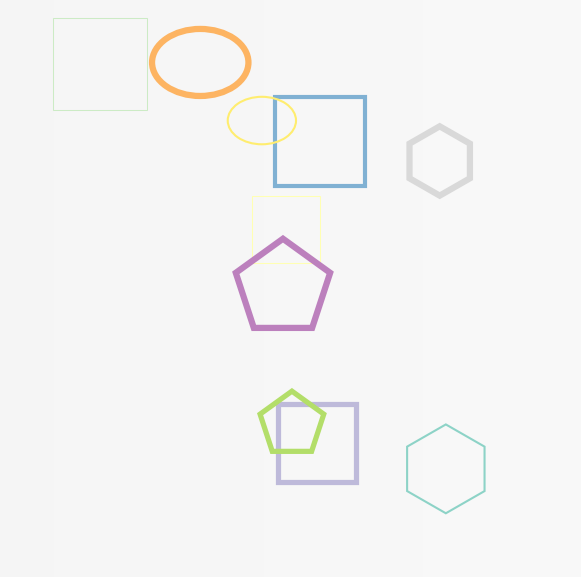[{"shape": "hexagon", "thickness": 1, "radius": 0.38, "center": [0.767, 0.187]}, {"shape": "square", "thickness": 0.5, "radius": 0.29, "center": [0.492, 0.602]}, {"shape": "square", "thickness": 2.5, "radius": 0.33, "center": [0.545, 0.232]}, {"shape": "square", "thickness": 2, "radius": 0.39, "center": [0.551, 0.754]}, {"shape": "oval", "thickness": 3, "radius": 0.41, "center": [0.345, 0.891]}, {"shape": "pentagon", "thickness": 2.5, "radius": 0.29, "center": [0.502, 0.264]}, {"shape": "hexagon", "thickness": 3, "radius": 0.3, "center": [0.756, 0.72]}, {"shape": "pentagon", "thickness": 3, "radius": 0.43, "center": [0.487, 0.5]}, {"shape": "square", "thickness": 0.5, "radius": 0.4, "center": [0.172, 0.888]}, {"shape": "oval", "thickness": 1, "radius": 0.29, "center": [0.451, 0.79]}]